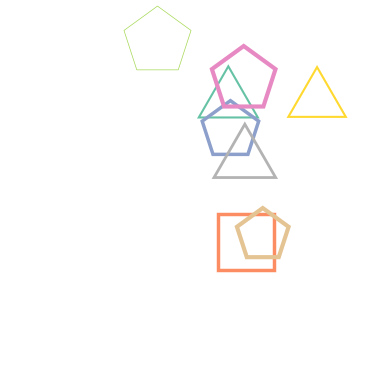[{"shape": "triangle", "thickness": 1.5, "radius": 0.44, "center": [0.593, 0.739]}, {"shape": "square", "thickness": 2.5, "radius": 0.36, "center": [0.639, 0.371]}, {"shape": "pentagon", "thickness": 2.5, "radius": 0.39, "center": [0.599, 0.661]}, {"shape": "pentagon", "thickness": 3, "radius": 0.43, "center": [0.633, 0.794]}, {"shape": "pentagon", "thickness": 0.5, "radius": 0.46, "center": [0.409, 0.893]}, {"shape": "triangle", "thickness": 1.5, "radius": 0.43, "center": [0.824, 0.74]}, {"shape": "pentagon", "thickness": 3, "radius": 0.35, "center": [0.683, 0.389]}, {"shape": "triangle", "thickness": 2, "radius": 0.46, "center": [0.636, 0.585]}]